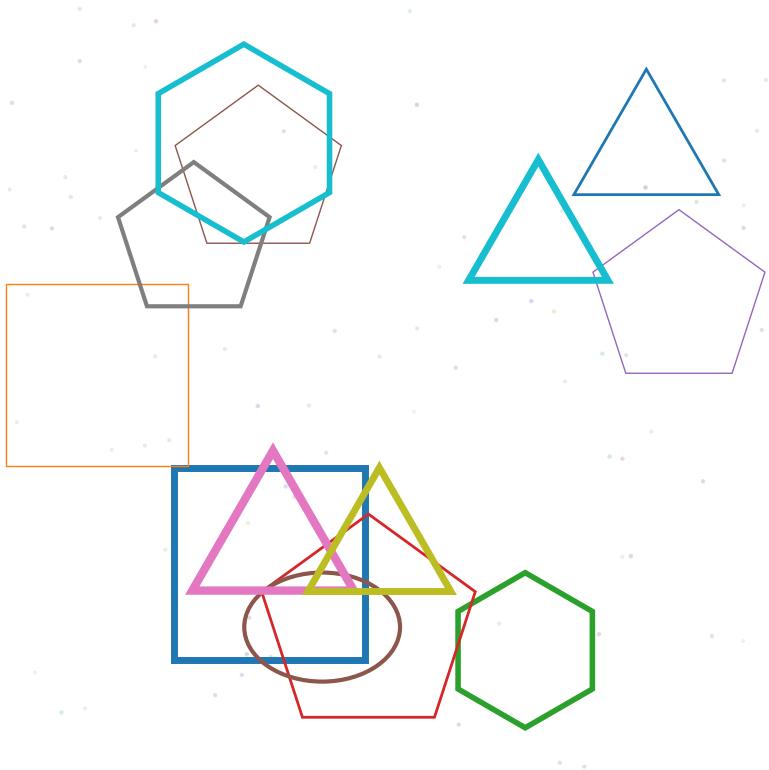[{"shape": "square", "thickness": 2.5, "radius": 0.62, "center": [0.35, 0.267]}, {"shape": "triangle", "thickness": 1, "radius": 0.54, "center": [0.839, 0.802]}, {"shape": "square", "thickness": 0.5, "radius": 0.59, "center": [0.126, 0.513]}, {"shape": "hexagon", "thickness": 2, "radius": 0.5, "center": [0.682, 0.156]}, {"shape": "pentagon", "thickness": 1, "radius": 0.73, "center": [0.479, 0.186]}, {"shape": "pentagon", "thickness": 0.5, "radius": 0.59, "center": [0.882, 0.61]}, {"shape": "oval", "thickness": 1.5, "radius": 0.51, "center": [0.418, 0.186]}, {"shape": "pentagon", "thickness": 0.5, "radius": 0.57, "center": [0.335, 0.776]}, {"shape": "triangle", "thickness": 3, "radius": 0.61, "center": [0.355, 0.294]}, {"shape": "pentagon", "thickness": 1.5, "radius": 0.52, "center": [0.252, 0.686]}, {"shape": "triangle", "thickness": 2.5, "radius": 0.54, "center": [0.493, 0.285]}, {"shape": "hexagon", "thickness": 2, "radius": 0.64, "center": [0.317, 0.814]}, {"shape": "triangle", "thickness": 2.5, "radius": 0.52, "center": [0.699, 0.688]}]